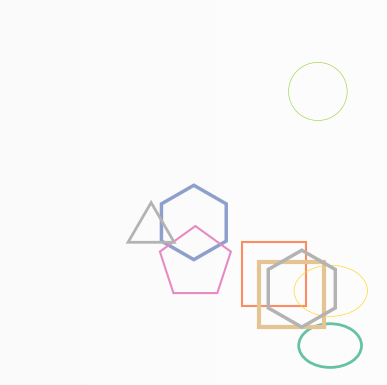[{"shape": "oval", "thickness": 2, "radius": 0.41, "center": [0.852, 0.102]}, {"shape": "square", "thickness": 1.5, "radius": 0.42, "center": [0.707, 0.289]}, {"shape": "hexagon", "thickness": 2.5, "radius": 0.48, "center": [0.5, 0.422]}, {"shape": "pentagon", "thickness": 1.5, "radius": 0.48, "center": [0.504, 0.317]}, {"shape": "circle", "thickness": 0.5, "radius": 0.38, "center": [0.82, 0.762]}, {"shape": "oval", "thickness": 0.5, "radius": 0.47, "center": [0.853, 0.245]}, {"shape": "square", "thickness": 3, "radius": 0.42, "center": [0.753, 0.234]}, {"shape": "hexagon", "thickness": 2.5, "radius": 0.5, "center": [0.779, 0.25]}, {"shape": "triangle", "thickness": 2, "radius": 0.34, "center": [0.39, 0.405]}]